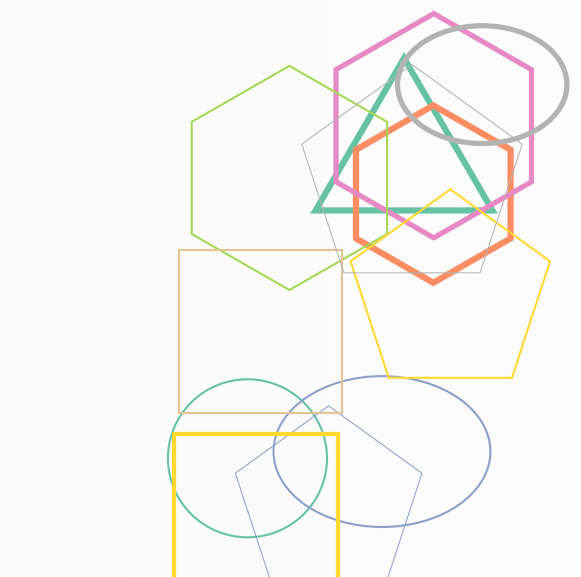[{"shape": "circle", "thickness": 1, "radius": 0.68, "center": [0.426, 0.206]}, {"shape": "triangle", "thickness": 3, "radius": 0.88, "center": [0.695, 0.723]}, {"shape": "hexagon", "thickness": 3, "radius": 0.77, "center": [0.745, 0.663]}, {"shape": "pentagon", "thickness": 0.5, "radius": 0.84, "center": [0.565, 0.127]}, {"shape": "oval", "thickness": 1, "radius": 0.93, "center": [0.657, 0.217]}, {"shape": "hexagon", "thickness": 2.5, "radius": 0.97, "center": [0.746, 0.781]}, {"shape": "hexagon", "thickness": 1, "radius": 0.97, "center": [0.498, 0.691]}, {"shape": "square", "thickness": 2, "radius": 0.71, "center": [0.44, 0.106]}, {"shape": "pentagon", "thickness": 1, "radius": 0.9, "center": [0.775, 0.491]}, {"shape": "square", "thickness": 1, "radius": 0.7, "center": [0.448, 0.425]}, {"shape": "pentagon", "thickness": 0.5, "radius": 1.0, "center": [0.709, 0.688]}, {"shape": "oval", "thickness": 2.5, "radius": 0.73, "center": [0.83, 0.853]}]